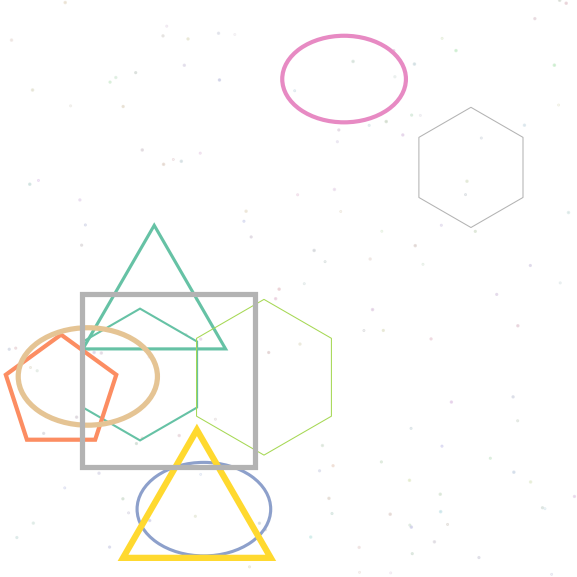[{"shape": "hexagon", "thickness": 1, "radius": 0.57, "center": [0.242, 0.351]}, {"shape": "triangle", "thickness": 1.5, "radius": 0.71, "center": [0.267, 0.466]}, {"shape": "pentagon", "thickness": 2, "radius": 0.5, "center": [0.106, 0.319]}, {"shape": "oval", "thickness": 1.5, "radius": 0.58, "center": [0.353, 0.117]}, {"shape": "oval", "thickness": 2, "radius": 0.54, "center": [0.596, 0.862]}, {"shape": "hexagon", "thickness": 0.5, "radius": 0.67, "center": [0.457, 0.346]}, {"shape": "triangle", "thickness": 3, "radius": 0.74, "center": [0.341, 0.107]}, {"shape": "oval", "thickness": 2.5, "radius": 0.6, "center": [0.152, 0.347]}, {"shape": "square", "thickness": 2.5, "radius": 0.75, "center": [0.292, 0.34]}, {"shape": "hexagon", "thickness": 0.5, "radius": 0.52, "center": [0.815, 0.709]}]